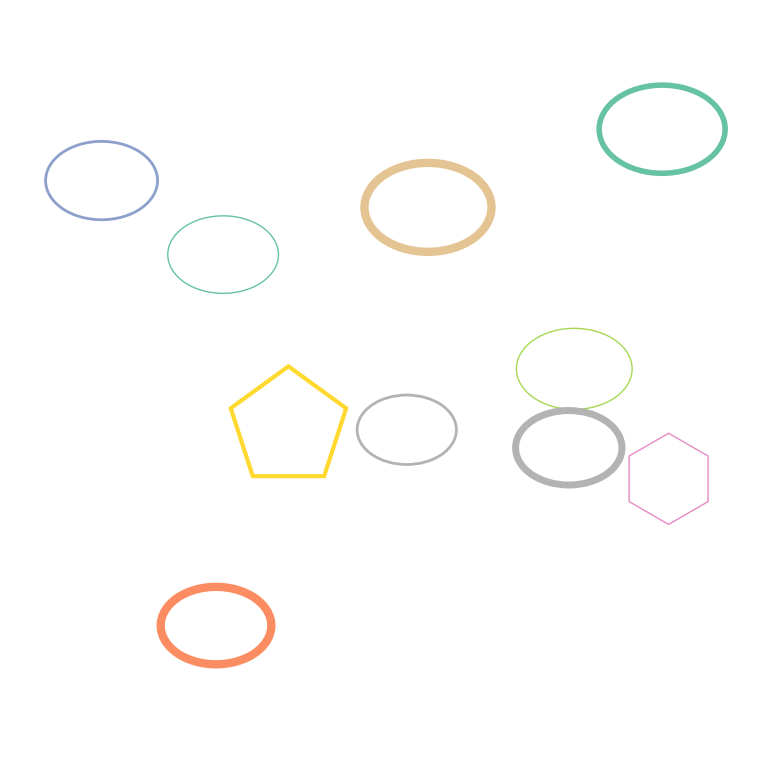[{"shape": "oval", "thickness": 0.5, "radius": 0.36, "center": [0.29, 0.669]}, {"shape": "oval", "thickness": 2, "radius": 0.41, "center": [0.86, 0.832]}, {"shape": "oval", "thickness": 3, "radius": 0.36, "center": [0.281, 0.188]}, {"shape": "oval", "thickness": 1, "radius": 0.36, "center": [0.132, 0.765]}, {"shape": "hexagon", "thickness": 0.5, "radius": 0.3, "center": [0.868, 0.378]}, {"shape": "oval", "thickness": 0.5, "radius": 0.38, "center": [0.746, 0.521]}, {"shape": "pentagon", "thickness": 1.5, "radius": 0.39, "center": [0.375, 0.445]}, {"shape": "oval", "thickness": 3, "radius": 0.41, "center": [0.556, 0.731]}, {"shape": "oval", "thickness": 1, "radius": 0.32, "center": [0.528, 0.442]}, {"shape": "oval", "thickness": 2.5, "radius": 0.35, "center": [0.739, 0.418]}]